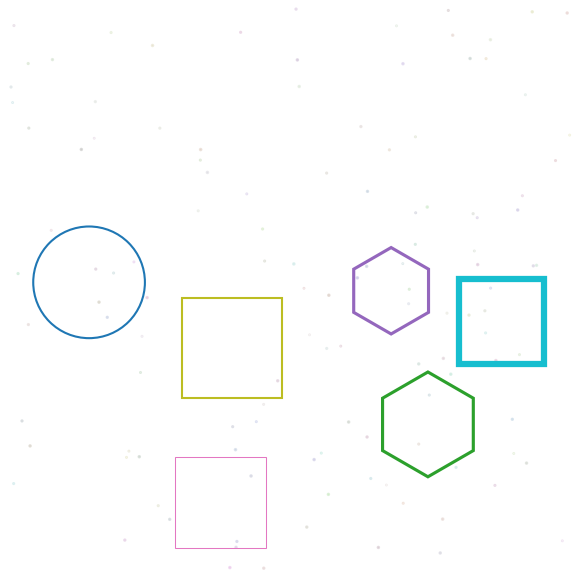[{"shape": "circle", "thickness": 1, "radius": 0.48, "center": [0.154, 0.51]}, {"shape": "hexagon", "thickness": 1.5, "radius": 0.45, "center": [0.741, 0.264]}, {"shape": "hexagon", "thickness": 1.5, "radius": 0.37, "center": [0.677, 0.496]}, {"shape": "square", "thickness": 0.5, "radius": 0.39, "center": [0.381, 0.129]}, {"shape": "square", "thickness": 1, "radius": 0.43, "center": [0.402, 0.397]}, {"shape": "square", "thickness": 3, "radius": 0.37, "center": [0.868, 0.442]}]